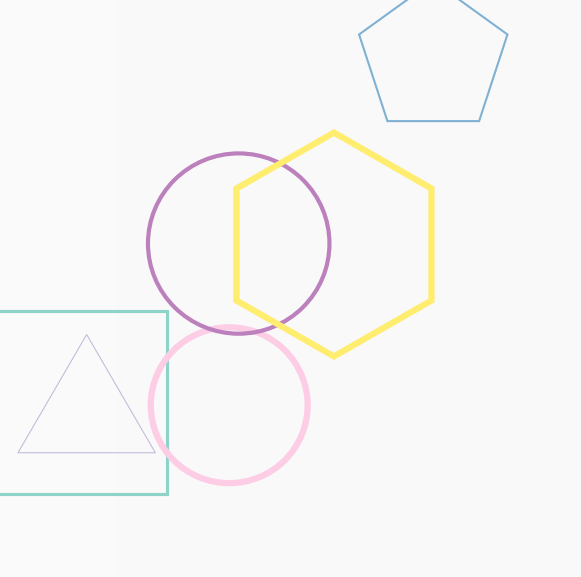[{"shape": "square", "thickness": 1.5, "radius": 0.79, "center": [0.13, 0.302]}, {"shape": "triangle", "thickness": 0.5, "radius": 0.68, "center": [0.149, 0.283]}, {"shape": "pentagon", "thickness": 1, "radius": 0.67, "center": [0.745, 0.898]}, {"shape": "circle", "thickness": 3, "radius": 0.67, "center": [0.394, 0.297]}, {"shape": "circle", "thickness": 2, "radius": 0.78, "center": [0.411, 0.577]}, {"shape": "hexagon", "thickness": 3, "radius": 0.97, "center": [0.575, 0.576]}]